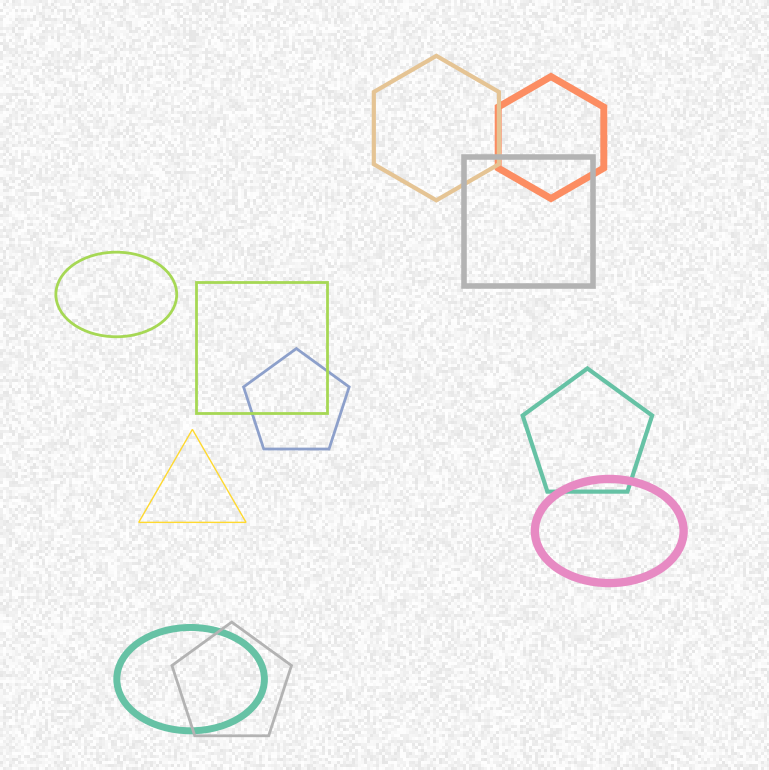[{"shape": "pentagon", "thickness": 1.5, "radius": 0.44, "center": [0.763, 0.433]}, {"shape": "oval", "thickness": 2.5, "radius": 0.48, "center": [0.248, 0.118]}, {"shape": "hexagon", "thickness": 2.5, "radius": 0.4, "center": [0.716, 0.821]}, {"shape": "pentagon", "thickness": 1, "radius": 0.36, "center": [0.385, 0.475]}, {"shape": "oval", "thickness": 3, "radius": 0.48, "center": [0.791, 0.31]}, {"shape": "oval", "thickness": 1, "radius": 0.39, "center": [0.151, 0.618]}, {"shape": "square", "thickness": 1, "radius": 0.43, "center": [0.34, 0.549]}, {"shape": "triangle", "thickness": 0.5, "radius": 0.4, "center": [0.25, 0.362]}, {"shape": "hexagon", "thickness": 1.5, "radius": 0.47, "center": [0.567, 0.834]}, {"shape": "square", "thickness": 2, "radius": 0.42, "center": [0.687, 0.713]}, {"shape": "pentagon", "thickness": 1, "radius": 0.41, "center": [0.301, 0.11]}]